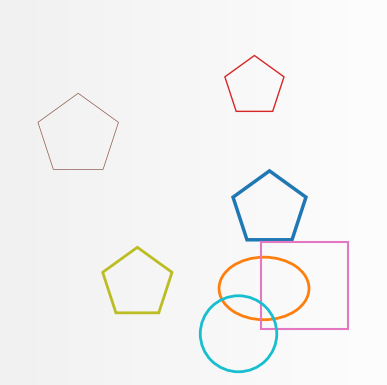[{"shape": "pentagon", "thickness": 2.5, "radius": 0.49, "center": [0.695, 0.457]}, {"shape": "oval", "thickness": 2, "radius": 0.58, "center": [0.681, 0.251]}, {"shape": "pentagon", "thickness": 1, "radius": 0.4, "center": [0.657, 0.776]}, {"shape": "pentagon", "thickness": 0.5, "radius": 0.55, "center": [0.202, 0.649]}, {"shape": "square", "thickness": 1.5, "radius": 0.57, "center": [0.786, 0.258]}, {"shape": "pentagon", "thickness": 2, "radius": 0.47, "center": [0.354, 0.264]}, {"shape": "circle", "thickness": 2, "radius": 0.49, "center": [0.616, 0.133]}]